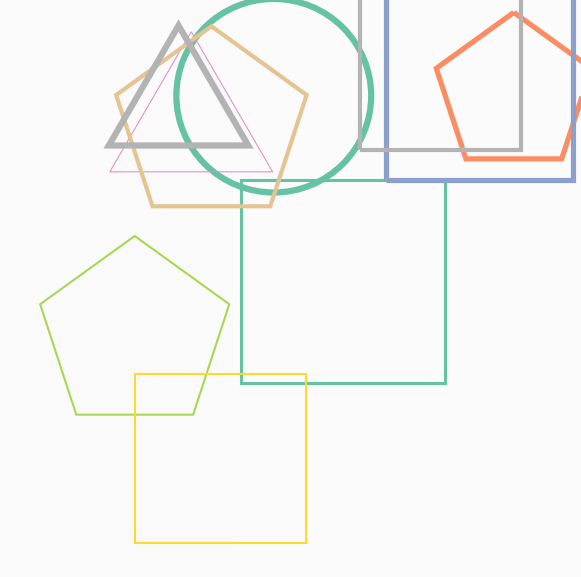[{"shape": "square", "thickness": 1.5, "radius": 0.88, "center": [0.59, 0.512]}, {"shape": "circle", "thickness": 3, "radius": 0.84, "center": [0.471, 0.833]}, {"shape": "pentagon", "thickness": 2.5, "radius": 0.7, "center": [0.884, 0.837]}, {"shape": "square", "thickness": 2.5, "radius": 0.8, "center": [0.825, 0.847]}, {"shape": "triangle", "thickness": 0.5, "radius": 0.81, "center": [0.329, 0.782]}, {"shape": "pentagon", "thickness": 1, "radius": 0.86, "center": [0.232, 0.419]}, {"shape": "square", "thickness": 1, "radius": 0.73, "center": [0.379, 0.206]}, {"shape": "pentagon", "thickness": 2, "radius": 0.86, "center": [0.364, 0.781]}, {"shape": "square", "thickness": 2, "radius": 0.69, "center": [0.758, 0.878]}, {"shape": "triangle", "thickness": 3, "radius": 0.69, "center": [0.307, 0.816]}]